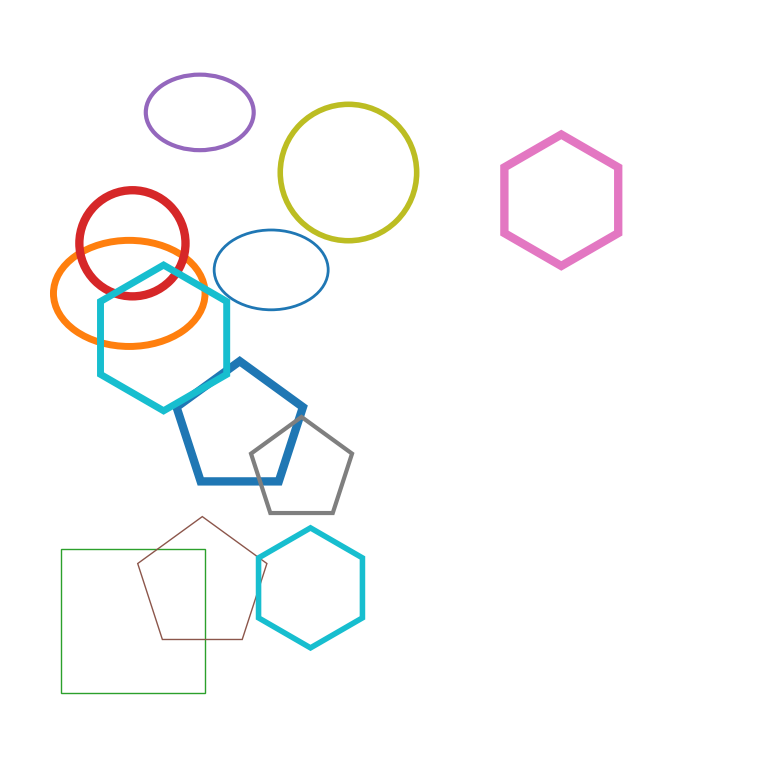[{"shape": "pentagon", "thickness": 3, "radius": 0.43, "center": [0.311, 0.445]}, {"shape": "oval", "thickness": 1, "radius": 0.37, "center": [0.352, 0.649]}, {"shape": "oval", "thickness": 2.5, "radius": 0.49, "center": [0.168, 0.619]}, {"shape": "square", "thickness": 0.5, "radius": 0.47, "center": [0.173, 0.194]}, {"shape": "circle", "thickness": 3, "radius": 0.34, "center": [0.172, 0.684]}, {"shape": "oval", "thickness": 1.5, "radius": 0.35, "center": [0.259, 0.854]}, {"shape": "pentagon", "thickness": 0.5, "radius": 0.44, "center": [0.263, 0.241]}, {"shape": "hexagon", "thickness": 3, "radius": 0.43, "center": [0.729, 0.74]}, {"shape": "pentagon", "thickness": 1.5, "radius": 0.34, "center": [0.392, 0.39]}, {"shape": "circle", "thickness": 2, "radius": 0.44, "center": [0.453, 0.776]}, {"shape": "hexagon", "thickness": 2.5, "radius": 0.47, "center": [0.212, 0.561]}, {"shape": "hexagon", "thickness": 2, "radius": 0.39, "center": [0.403, 0.237]}]